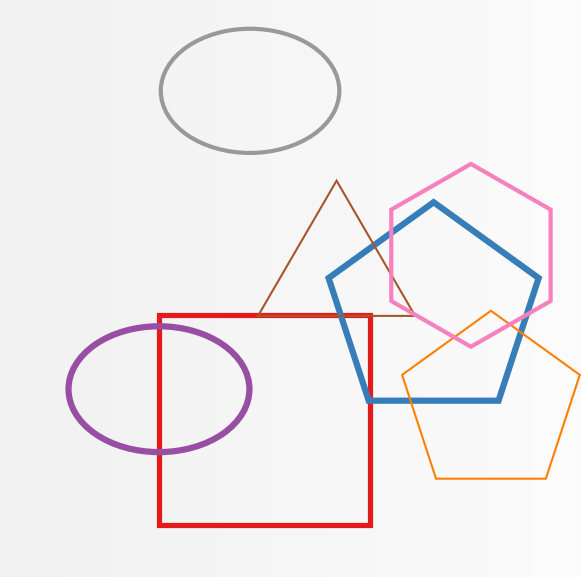[{"shape": "square", "thickness": 2.5, "radius": 0.91, "center": [0.456, 0.272]}, {"shape": "pentagon", "thickness": 3, "radius": 0.95, "center": [0.746, 0.459]}, {"shape": "oval", "thickness": 3, "radius": 0.78, "center": [0.273, 0.325]}, {"shape": "pentagon", "thickness": 1, "radius": 0.8, "center": [0.845, 0.3]}, {"shape": "triangle", "thickness": 1, "radius": 0.78, "center": [0.579, 0.53]}, {"shape": "hexagon", "thickness": 2, "radius": 0.79, "center": [0.81, 0.557]}, {"shape": "oval", "thickness": 2, "radius": 0.77, "center": [0.43, 0.842]}]